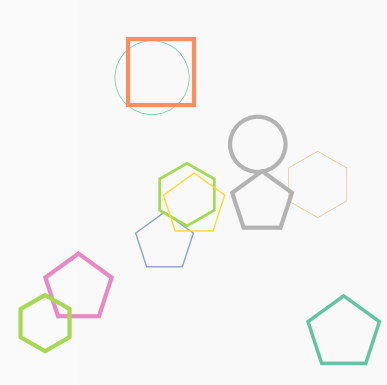[{"shape": "circle", "thickness": 0.5, "radius": 0.48, "center": [0.392, 0.798]}, {"shape": "pentagon", "thickness": 2.5, "radius": 0.48, "center": [0.887, 0.135]}, {"shape": "square", "thickness": 3, "radius": 0.43, "center": [0.415, 0.813]}, {"shape": "pentagon", "thickness": 1, "radius": 0.39, "center": [0.424, 0.37]}, {"shape": "pentagon", "thickness": 3, "radius": 0.45, "center": [0.203, 0.251]}, {"shape": "hexagon", "thickness": 2, "radius": 0.41, "center": [0.483, 0.495]}, {"shape": "hexagon", "thickness": 3, "radius": 0.37, "center": [0.116, 0.161]}, {"shape": "pentagon", "thickness": 1, "radius": 0.42, "center": [0.501, 0.467]}, {"shape": "hexagon", "thickness": 0.5, "radius": 0.43, "center": [0.82, 0.521]}, {"shape": "circle", "thickness": 3, "radius": 0.36, "center": [0.665, 0.625]}, {"shape": "pentagon", "thickness": 3, "radius": 0.41, "center": [0.676, 0.474]}]